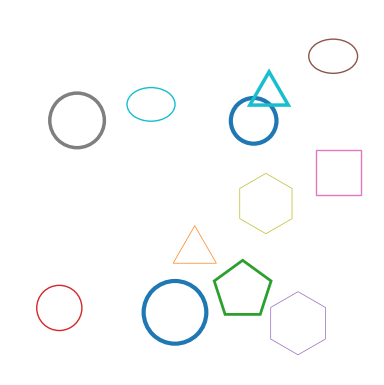[{"shape": "circle", "thickness": 3, "radius": 0.41, "center": [0.455, 0.189]}, {"shape": "circle", "thickness": 3, "radius": 0.3, "center": [0.659, 0.686]}, {"shape": "triangle", "thickness": 0.5, "radius": 0.32, "center": [0.506, 0.349]}, {"shape": "pentagon", "thickness": 2, "radius": 0.39, "center": [0.63, 0.246]}, {"shape": "circle", "thickness": 1, "radius": 0.29, "center": [0.154, 0.2]}, {"shape": "hexagon", "thickness": 0.5, "radius": 0.41, "center": [0.774, 0.16]}, {"shape": "oval", "thickness": 1, "radius": 0.32, "center": [0.865, 0.854]}, {"shape": "square", "thickness": 1, "radius": 0.29, "center": [0.879, 0.552]}, {"shape": "circle", "thickness": 2.5, "radius": 0.35, "center": [0.2, 0.687]}, {"shape": "hexagon", "thickness": 0.5, "radius": 0.39, "center": [0.691, 0.471]}, {"shape": "oval", "thickness": 1, "radius": 0.31, "center": [0.392, 0.729]}, {"shape": "triangle", "thickness": 2.5, "radius": 0.29, "center": [0.699, 0.756]}]